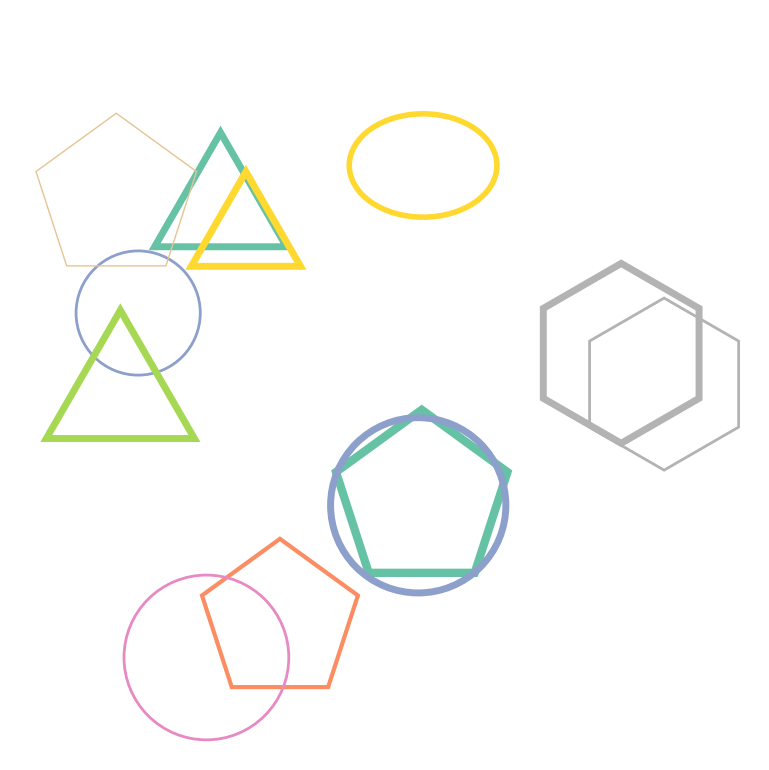[{"shape": "pentagon", "thickness": 3, "radius": 0.59, "center": [0.548, 0.351]}, {"shape": "triangle", "thickness": 2.5, "radius": 0.49, "center": [0.286, 0.729]}, {"shape": "pentagon", "thickness": 1.5, "radius": 0.53, "center": [0.364, 0.194]}, {"shape": "circle", "thickness": 1, "radius": 0.4, "center": [0.179, 0.593]}, {"shape": "circle", "thickness": 2.5, "radius": 0.57, "center": [0.543, 0.344]}, {"shape": "circle", "thickness": 1, "radius": 0.54, "center": [0.268, 0.146]}, {"shape": "triangle", "thickness": 2.5, "radius": 0.56, "center": [0.156, 0.486]}, {"shape": "oval", "thickness": 2, "radius": 0.48, "center": [0.549, 0.785]}, {"shape": "triangle", "thickness": 2.5, "radius": 0.41, "center": [0.319, 0.695]}, {"shape": "pentagon", "thickness": 0.5, "radius": 0.55, "center": [0.151, 0.743]}, {"shape": "hexagon", "thickness": 1, "radius": 0.56, "center": [0.862, 0.501]}, {"shape": "hexagon", "thickness": 2.5, "radius": 0.58, "center": [0.807, 0.541]}]